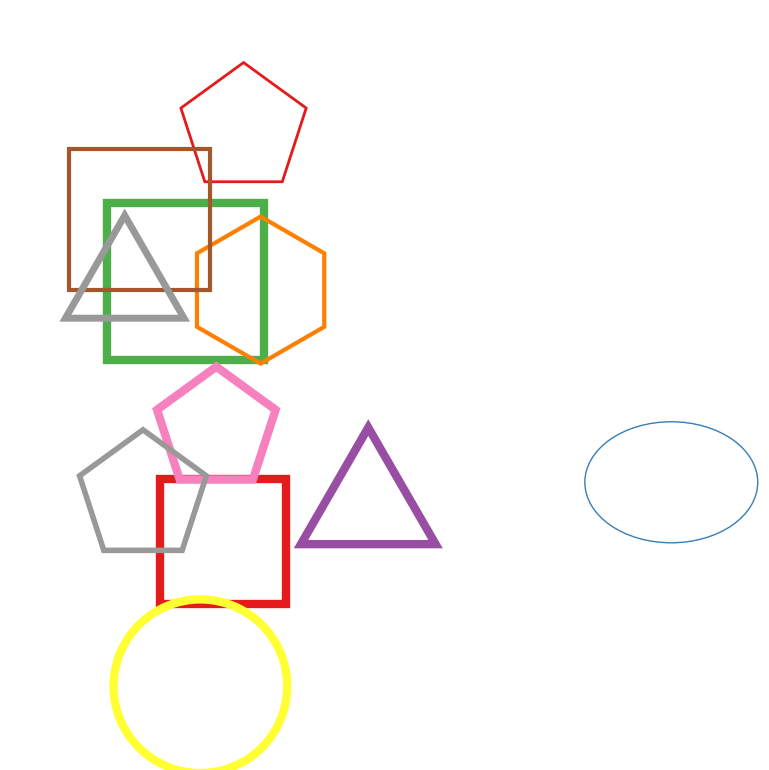[{"shape": "square", "thickness": 3, "radius": 0.41, "center": [0.289, 0.297]}, {"shape": "pentagon", "thickness": 1, "radius": 0.43, "center": [0.316, 0.833]}, {"shape": "oval", "thickness": 0.5, "radius": 0.56, "center": [0.872, 0.374]}, {"shape": "square", "thickness": 3, "radius": 0.51, "center": [0.241, 0.634]}, {"shape": "triangle", "thickness": 3, "radius": 0.5, "center": [0.478, 0.344]}, {"shape": "hexagon", "thickness": 1.5, "radius": 0.48, "center": [0.338, 0.623]}, {"shape": "circle", "thickness": 3, "radius": 0.56, "center": [0.26, 0.109]}, {"shape": "square", "thickness": 1.5, "radius": 0.46, "center": [0.181, 0.715]}, {"shape": "pentagon", "thickness": 3, "radius": 0.4, "center": [0.281, 0.443]}, {"shape": "pentagon", "thickness": 2, "radius": 0.43, "center": [0.186, 0.355]}, {"shape": "triangle", "thickness": 2.5, "radius": 0.44, "center": [0.162, 0.631]}]